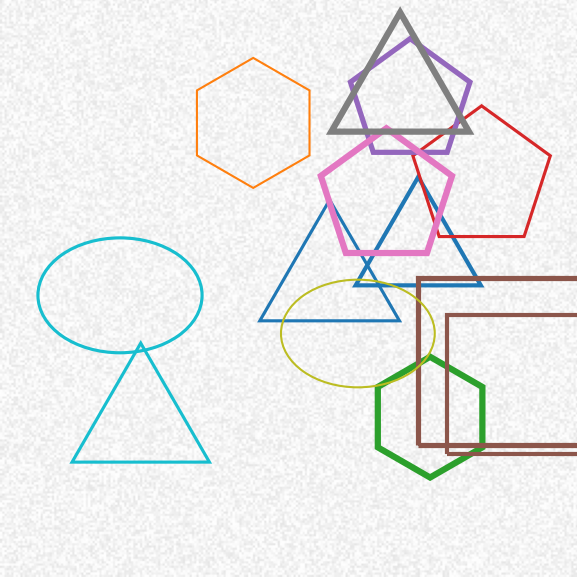[{"shape": "triangle", "thickness": 2, "radius": 0.63, "center": [0.724, 0.568]}, {"shape": "triangle", "thickness": 1.5, "radius": 0.7, "center": [0.571, 0.513]}, {"shape": "hexagon", "thickness": 1, "radius": 0.56, "center": [0.438, 0.786]}, {"shape": "hexagon", "thickness": 3, "radius": 0.52, "center": [0.745, 0.277]}, {"shape": "pentagon", "thickness": 1.5, "radius": 0.63, "center": [0.834, 0.691]}, {"shape": "pentagon", "thickness": 2.5, "radius": 0.54, "center": [0.71, 0.823]}, {"shape": "square", "thickness": 2.5, "radius": 0.72, "center": [0.868, 0.373]}, {"shape": "square", "thickness": 2, "radius": 0.6, "center": [0.893, 0.333]}, {"shape": "pentagon", "thickness": 3, "radius": 0.6, "center": [0.669, 0.658]}, {"shape": "triangle", "thickness": 3, "radius": 0.69, "center": [0.693, 0.84]}, {"shape": "oval", "thickness": 1, "radius": 0.67, "center": [0.62, 0.422]}, {"shape": "oval", "thickness": 1.5, "radius": 0.71, "center": [0.208, 0.488]}, {"shape": "triangle", "thickness": 1.5, "radius": 0.69, "center": [0.244, 0.268]}]